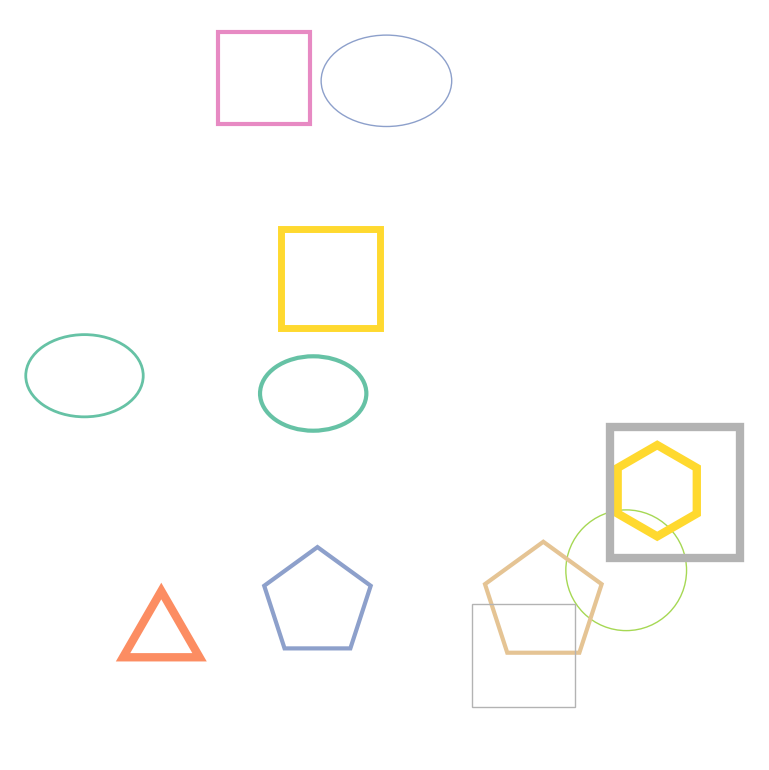[{"shape": "oval", "thickness": 1.5, "radius": 0.35, "center": [0.407, 0.489]}, {"shape": "oval", "thickness": 1, "radius": 0.38, "center": [0.11, 0.512]}, {"shape": "triangle", "thickness": 3, "radius": 0.29, "center": [0.209, 0.175]}, {"shape": "pentagon", "thickness": 1.5, "radius": 0.36, "center": [0.412, 0.217]}, {"shape": "oval", "thickness": 0.5, "radius": 0.42, "center": [0.502, 0.895]}, {"shape": "square", "thickness": 1.5, "radius": 0.3, "center": [0.343, 0.899]}, {"shape": "circle", "thickness": 0.5, "radius": 0.39, "center": [0.813, 0.259]}, {"shape": "square", "thickness": 2.5, "radius": 0.32, "center": [0.429, 0.639]}, {"shape": "hexagon", "thickness": 3, "radius": 0.3, "center": [0.854, 0.363]}, {"shape": "pentagon", "thickness": 1.5, "radius": 0.4, "center": [0.706, 0.217]}, {"shape": "square", "thickness": 3, "radius": 0.42, "center": [0.877, 0.36]}, {"shape": "square", "thickness": 0.5, "radius": 0.34, "center": [0.68, 0.149]}]